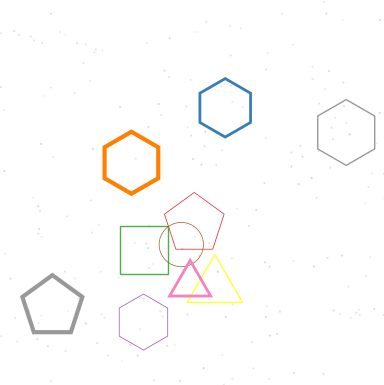[{"shape": "pentagon", "thickness": 0.5, "radius": 0.41, "center": [0.505, 0.419]}, {"shape": "hexagon", "thickness": 2, "radius": 0.38, "center": [0.585, 0.72]}, {"shape": "square", "thickness": 1, "radius": 0.31, "center": [0.374, 0.351]}, {"shape": "hexagon", "thickness": 0.5, "radius": 0.36, "center": [0.373, 0.163]}, {"shape": "hexagon", "thickness": 3, "radius": 0.4, "center": [0.341, 0.577]}, {"shape": "triangle", "thickness": 1, "radius": 0.41, "center": [0.558, 0.256]}, {"shape": "circle", "thickness": 0.5, "radius": 0.29, "center": [0.471, 0.365]}, {"shape": "triangle", "thickness": 2, "radius": 0.31, "center": [0.494, 0.262]}, {"shape": "hexagon", "thickness": 1, "radius": 0.43, "center": [0.899, 0.656]}, {"shape": "pentagon", "thickness": 3, "radius": 0.41, "center": [0.136, 0.203]}]